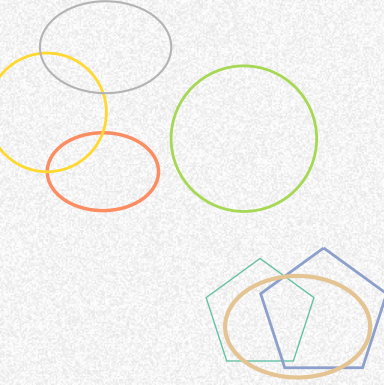[{"shape": "pentagon", "thickness": 1, "radius": 0.74, "center": [0.675, 0.181]}, {"shape": "oval", "thickness": 2.5, "radius": 0.72, "center": [0.267, 0.554]}, {"shape": "pentagon", "thickness": 2, "radius": 0.86, "center": [0.841, 0.184]}, {"shape": "circle", "thickness": 2, "radius": 0.95, "center": [0.633, 0.64]}, {"shape": "circle", "thickness": 2, "radius": 0.77, "center": [0.122, 0.708]}, {"shape": "oval", "thickness": 3, "radius": 0.94, "center": [0.773, 0.151]}, {"shape": "oval", "thickness": 1.5, "radius": 0.85, "center": [0.274, 0.877]}]